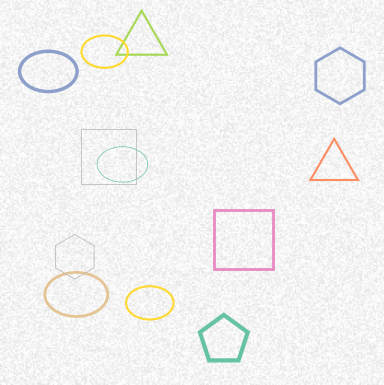[{"shape": "pentagon", "thickness": 3, "radius": 0.33, "center": [0.581, 0.117]}, {"shape": "oval", "thickness": 0.5, "radius": 0.33, "center": [0.318, 0.573]}, {"shape": "triangle", "thickness": 1.5, "radius": 0.36, "center": [0.868, 0.568]}, {"shape": "oval", "thickness": 2.5, "radius": 0.37, "center": [0.126, 0.814]}, {"shape": "hexagon", "thickness": 2, "radius": 0.36, "center": [0.883, 0.803]}, {"shape": "square", "thickness": 2, "radius": 0.38, "center": [0.632, 0.378]}, {"shape": "triangle", "thickness": 1.5, "radius": 0.38, "center": [0.368, 0.896]}, {"shape": "oval", "thickness": 1.5, "radius": 0.3, "center": [0.272, 0.866]}, {"shape": "oval", "thickness": 1.5, "radius": 0.31, "center": [0.389, 0.213]}, {"shape": "oval", "thickness": 2, "radius": 0.41, "center": [0.198, 0.235]}, {"shape": "square", "thickness": 0.5, "radius": 0.35, "center": [0.282, 0.594]}, {"shape": "hexagon", "thickness": 0.5, "radius": 0.29, "center": [0.194, 0.333]}]